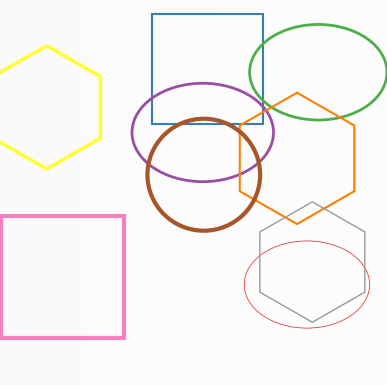[{"shape": "oval", "thickness": 0.5, "radius": 0.81, "center": [0.792, 0.261]}, {"shape": "square", "thickness": 1.5, "radius": 0.71, "center": [0.535, 0.82]}, {"shape": "oval", "thickness": 2, "radius": 0.89, "center": [0.821, 0.812]}, {"shape": "oval", "thickness": 2, "radius": 0.91, "center": [0.523, 0.656]}, {"shape": "hexagon", "thickness": 1.5, "radius": 0.85, "center": [0.767, 0.589]}, {"shape": "hexagon", "thickness": 2.5, "radius": 0.8, "center": [0.12, 0.721]}, {"shape": "circle", "thickness": 3, "radius": 0.73, "center": [0.526, 0.546]}, {"shape": "square", "thickness": 3, "radius": 0.79, "center": [0.161, 0.281]}, {"shape": "hexagon", "thickness": 1, "radius": 0.78, "center": [0.806, 0.319]}]